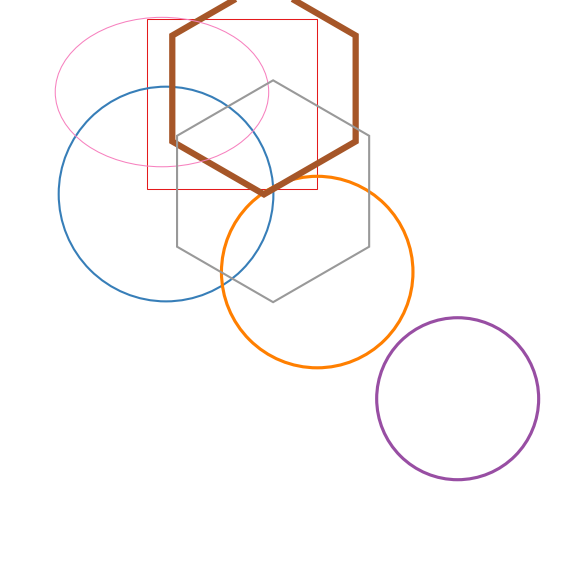[{"shape": "square", "thickness": 0.5, "radius": 0.74, "center": [0.402, 0.819]}, {"shape": "circle", "thickness": 1, "radius": 0.93, "center": [0.288, 0.663]}, {"shape": "circle", "thickness": 1.5, "radius": 0.7, "center": [0.793, 0.309]}, {"shape": "circle", "thickness": 1.5, "radius": 0.83, "center": [0.549, 0.528]}, {"shape": "hexagon", "thickness": 3, "radius": 0.92, "center": [0.457, 0.846]}, {"shape": "oval", "thickness": 0.5, "radius": 0.92, "center": [0.28, 0.84]}, {"shape": "hexagon", "thickness": 1, "radius": 0.96, "center": [0.473, 0.668]}]